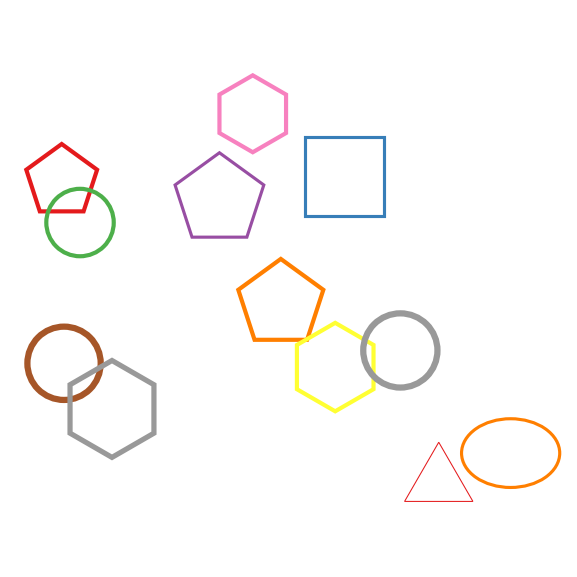[{"shape": "pentagon", "thickness": 2, "radius": 0.32, "center": [0.107, 0.685]}, {"shape": "triangle", "thickness": 0.5, "radius": 0.34, "center": [0.76, 0.165]}, {"shape": "square", "thickness": 1.5, "radius": 0.34, "center": [0.597, 0.694]}, {"shape": "circle", "thickness": 2, "radius": 0.29, "center": [0.139, 0.614]}, {"shape": "pentagon", "thickness": 1.5, "radius": 0.4, "center": [0.38, 0.654]}, {"shape": "oval", "thickness": 1.5, "radius": 0.43, "center": [0.884, 0.215]}, {"shape": "pentagon", "thickness": 2, "radius": 0.39, "center": [0.486, 0.473]}, {"shape": "hexagon", "thickness": 2, "radius": 0.38, "center": [0.58, 0.363]}, {"shape": "circle", "thickness": 3, "radius": 0.32, "center": [0.111, 0.37]}, {"shape": "hexagon", "thickness": 2, "radius": 0.33, "center": [0.438, 0.802]}, {"shape": "circle", "thickness": 3, "radius": 0.32, "center": [0.693, 0.392]}, {"shape": "hexagon", "thickness": 2.5, "radius": 0.42, "center": [0.194, 0.291]}]